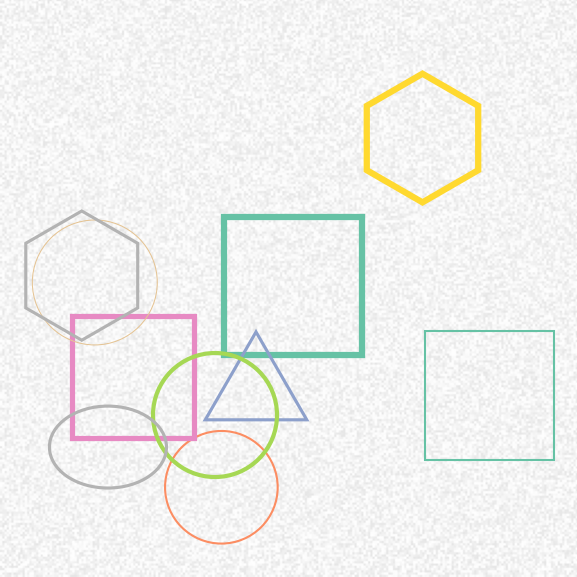[{"shape": "square", "thickness": 1, "radius": 0.56, "center": [0.848, 0.314]}, {"shape": "square", "thickness": 3, "radius": 0.6, "center": [0.507, 0.503]}, {"shape": "circle", "thickness": 1, "radius": 0.49, "center": [0.383, 0.155]}, {"shape": "triangle", "thickness": 1.5, "radius": 0.51, "center": [0.443, 0.323]}, {"shape": "square", "thickness": 2.5, "radius": 0.53, "center": [0.231, 0.346]}, {"shape": "circle", "thickness": 2, "radius": 0.54, "center": [0.372, 0.28]}, {"shape": "hexagon", "thickness": 3, "radius": 0.56, "center": [0.732, 0.76]}, {"shape": "circle", "thickness": 0.5, "radius": 0.54, "center": [0.164, 0.51]}, {"shape": "hexagon", "thickness": 1.5, "radius": 0.56, "center": [0.142, 0.522]}, {"shape": "oval", "thickness": 1.5, "radius": 0.51, "center": [0.187, 0.225]}]